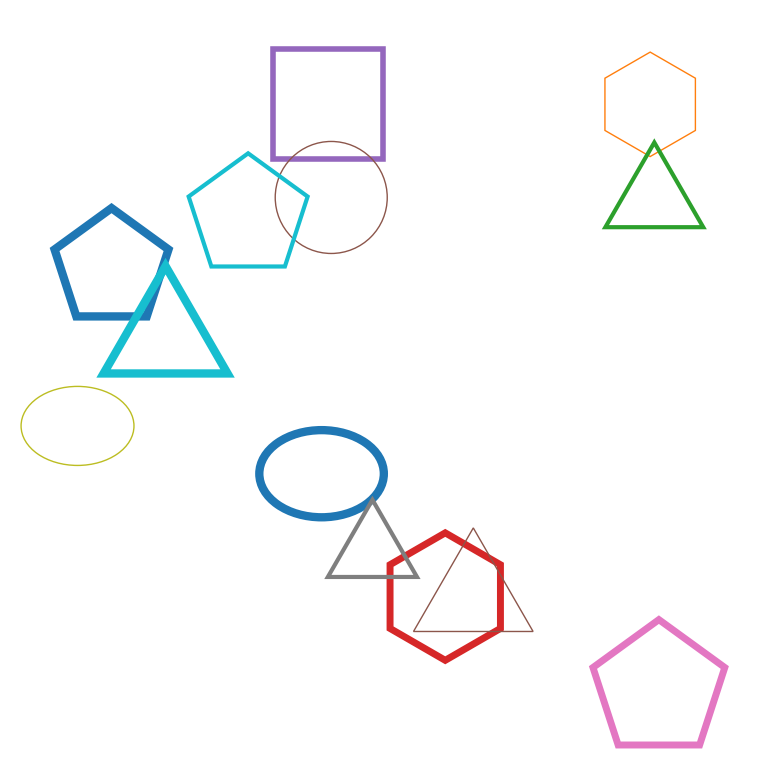[{"shape": "oval", "thickness": 3, "radius": 0.4, "center": [0.418, 0.385]}, {"shape": "pentagon", "thickness": 3, "radius": 0.39, "center": [0.145, 0.652]}, {"shape": "hexagon", "thickness": 0.5, "radius": 0.34, "center": [0.844, 0.865]}, {"shape": "triangle", "thickness": 1.5, "radius": 0.37, "center": [0.85, 0.742]}, {"shape": "hexagon", "thickness": 2.5, "radius": 0.41, "center": [0.578, 0.225]}, {"shape": "square", "thickness": 2, "radius": 0.36, "center": [0.426, 0.865]}, {"shape": "circle", "thickness": 0.5, "radius": 0.36, "center": [0.43, 0.744]}, {"shape": "triangle", "thickness": 0.5, "radius": 0.45, "center": [0.615, 0.225]}, {"shape": "pentagon", "thickness": 2.5, "radius": 0.45, "center": [0.856, 0.105]}, {"shape": "triangle", "thickness": 1.5, "radius": 0.33, "center": [0.484, 0.284]}, {"shape": "oval", "thickness": 0.5, "radius": 0.37, "center": [0.101, 0.447]}, {"shape": "pentagon", "thickness": 1.5, "radius": 0.41, "center": [0.322, 0.72]}, {"shape": "triangle", "thickness": 3, "radius": 0.46, "center": [0.215, 0.561]}]